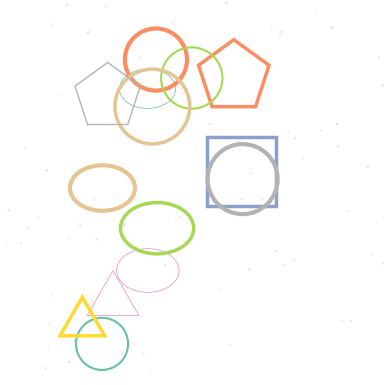[{"shape": "circle", "thickness": 1.5, "radius": 0.34, "center": [0.265, 0.107]}, {"shape": "oval", "thickness": 0.5, "radius": 0.37, "center": [0.383, 0.769]}, {"shape": "circle", "thickness": 3, "radius": 0.4, "center": [0.405, 0.845]}, {"shape": "pentagon", "thickness": 2.5, "radius": 0.48, "center": [0.607, 0.801]}, {"shape": "square", "thickness": 2.5, "radius": 0.45, "center": [0.627, 0.554]}, {"shape": "oval", "thickness": 0.5, "radius": 0.41, "center": [0.384, 0.297]}, {"shape": "triangle", "thickness": 0.5, "radius": 0.39, "center": [0.294, 0.219]}, {"shape": "circle", "thickness": 1.5, "radius": 0.4, "center": [0.498, 0.797]}, {"shape": "oval", "thickness": 2.5, "radius": 0.48, "center": [0.408, 0.407]}, {"shape": "triangle", "thickness": 2.5, "radius": 0.33, "center": [0.214, 0.161]}, {"shape": "circle", "thickness": 2.5, "radius": 0.49, "center": [0.396, 0.723]}, {"shape": "oval", "thickness": 3, "radius": 0.42, "center": [0.266, 0.512]}, {"shape": "pentagon", "thickness": 1, "radius": 0.45, "center": [0.28, 0.749]}, {"shape": "circle", "thickness": 3, "radius": 0.45, "center": [0.63, 0.535]}]